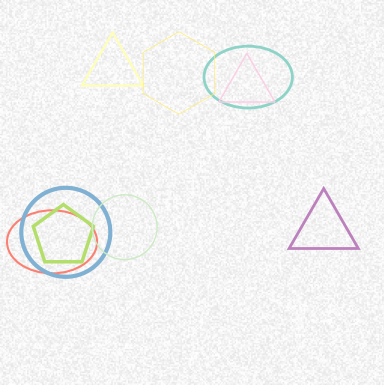[{"shape": "oval", "thickness": 2, "radius": 0.57, "center": [0.645, 0.8]}, {"shape": "triangle", "thickness": 1.5, "radius": 0.46, "center": [0.292, 0.824]}, {"shape": "oval", "thickness": 1.5, "radius": 0.58, "center": [0.135, 0.372]}, {"shape": "circle", "thickness": 3, "radius": 0.58, "center": [0.171, 0.397]}, {"shape": "pentagon", "thickness": 2.5, "radius": 0.41, "center": [0.165, 0.387]}, {"shape": "triangle", "thickness": 1, "radius": 0.42, "center": [0.641, 0.777]}, {"shape": "triangle", "thickness": 2, "radius": 0.52, "center": [0.841, 0.406]}, {"shape": "circle", "thickness": 1, "radius": 0.42, "center": [0.324, 0.41]}, {"shape": "hexagon", "thickness": 0.5, "radius": 0.54, "center": [0.465, 0.81]}]